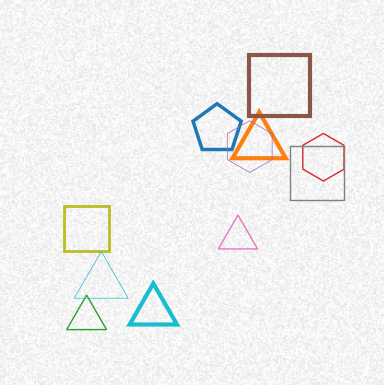[{"shape": "pentagon", "thickness": 2.5, "radius": 0.33, "center": [0.564, 0.665]}, {"shape": "triangle", "thickness": 3, "radius": 0.4, "center": [0.673, 0.629]}, {"shape": "triangle", "thickness": 1, "radius": 0.3, "center": [0.225, 0.174]}, {"shape": "hexagon", "thickness": 1, "radius": 0.31, "center": [0.84, 0.592]}, {"shape": "hexagon", "thickness": 0.5, "radius": 0.34, "center": [0.649, 0.619]}, {"shape": "square", "thickness": 3, "radius": 0.4, "center": [0.726, 0.777]}, {"shape": "triangle", "thickness": 1, "radius": 0.29, "center": [0.618, 0.383]}, {"shape": "square", "thickness": 1, "radius": 0.35, "center": [0.824, 0.551]}, {"shape": "square", "thickness": 2, "radius": 0.29, "center": [0.226, 0.406]}, {"shape": "triangle", "thickness": 3, "radius": 0.36, "center": [0.398, 0.193]}, {"shape": "triangle", "thickness": 0.5, "radius": 0.4, "center": [0.263, 0.266]}]